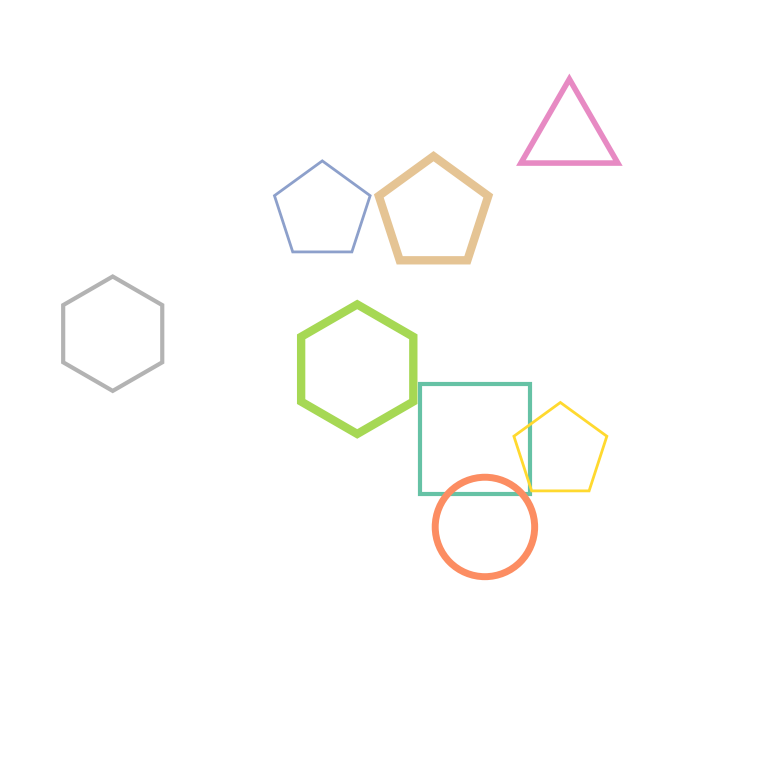[{"shape": "square", "thickness": 1.5, "radius": 0.36, "center": [0.617, 0.43]}, {"shape": "circle", "thickness": 2.5, "radius": 0.32, "center": [0.63, 0.316]}, {"shape": "pentagon", "thickness": 1, "radius": 0.33, "center": [0.419, 0.726]}, {"shape": "triangle", "thickness": 2, "radius": 0.36, "center": [0.739, 0.825]}, {"shape": "hexagon", "thickness": 3, "radius": 0.42, "center": [0.464, 0.521]}, {"shape": "pentagon", "thickness": 1, "radius": 0.32, "center": [0.728, 0.414]}, {"shape": "pentagon", "thickness": 3, "radius": 0.37, "center": [0.563, 0.722]}, {"shape": "hexagon", "thickness": 1.5, "radius": 0.37, "center": [0.146, 0.567]}]